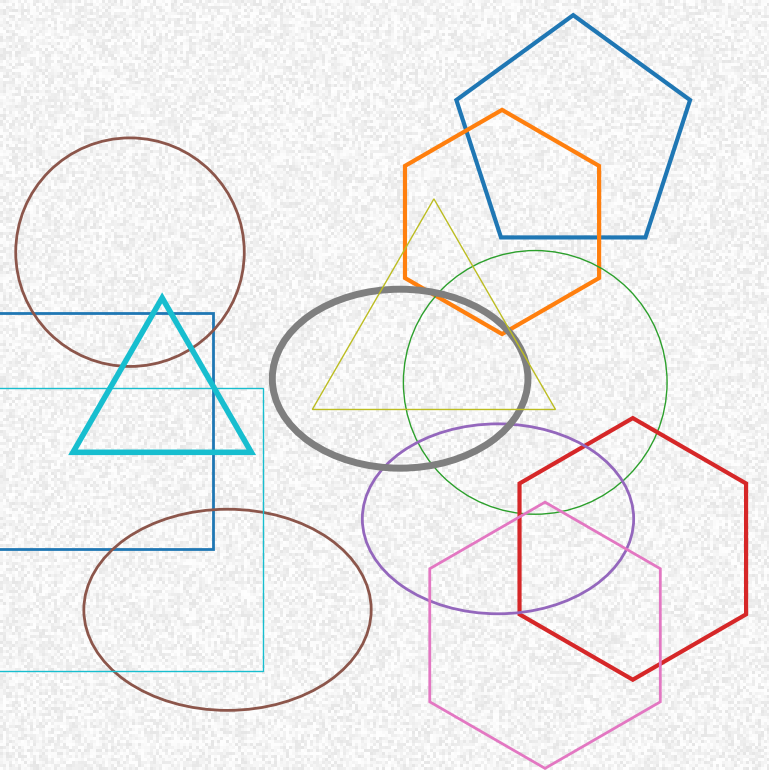[{"shape": "pentagon", "thickness": 1.5, "radius": 0.8, "center": [0.744, 0.821]}, {"shape": "square", "thickness": 1, "radius": 0.76, "center": [0.124, 0.44]}, {"shape": "hexagon", "thickness": 1.5, "radius": 0.73, "center": [0.652, 0.712]}, {"shape": "circle", "thickness": 0.5, "radius": 0.86, "center": [0.695, 0.503]}, {"shape": "hexagon", "thickness": 1.5, "radius": 0.85, "center": [0.822, 0.287]}, {"shape": "oval", "thickness": 1, "radius": 0.88, "center": [0.647, 0.326]}, {"shape": "circle", "thickness": 1, "radius": 0.74, "center": [0.169, 0.672]}, {"shape": "oval", "thickness": 1, "radius": 0.93, "center": [0.295, 0.208]}, {"shape": "hexagon", "thickness": 1, "radius": 0.86, "center": [0.708, 0.175]}, {"shape": "oval", "thickness": 2.5, "radius": 0.83, "center": [0.52, 0.508]}, {"shape": "triangle", "thickness": 0.5, "radius": 0.91, "center": [0.564, 0.559]}, {"shape": "triangle", "thickness": 2, "radius": 0.67, "center": [0.211, 0.479]}, {"shape": "square", "thickness": 0.5, "radius": 0.92, "center": [0.158, 0.313]}]